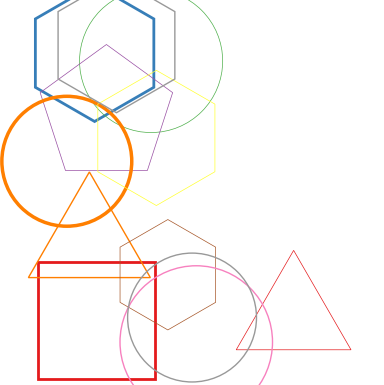[{"shape": "triangle", "thickness": 0.5, "radius": 0.86, "center": [0.763, 0.178]}, {"shape": "square", "thickness": 2, "radius": 0.76, "center": [0.251, 0.168]}, {"shape": "hexagon", "thickness": 2, "radius": 0.89, "center": [0.246, 0.862]}, {"shape": "circle", "thickness": 0.5, "radius": 0.93, "center": [0.392, 0.842]}, {"shape": "pentagon", "thickness": 0.5, "radius": 0.9, "center": [0.276, 0.703]}, {"shape": "circle", "thickness": 2.5, "radius": 0.84, "center": [0.174, 0.581]}, {"shape": "triangle", "thickness": 1, "radius": 0.91, "center": [0.232, 0.37]}, {"shape": "hexagon", "thickness": 0.5, "radius": 0.88, "center": [0.406, 0.642]}, {"shape": "hexagon", "thickness": 0.5, "radius": 0.72, "center": [0.436, 0.286]}, {"shape": "circle", "thickness": 1, "radius": 0.99, "center": [0.51, 0.112]}, {"shape": "circle", "thickness": 1, "radius": 0.84, "center": [0.499, 0.175]}, {"shape": "hexagon", "thickness": 1, "radius": 0.88, "center": [0.303, 0.882]}]